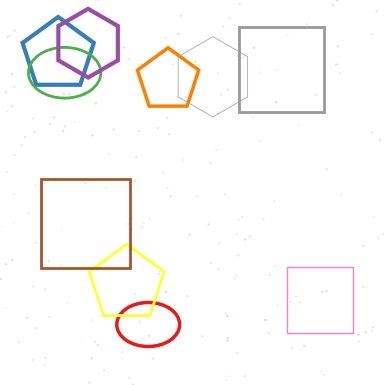[{"shape": "oval", "thickness": 2.5, "radius": 0.41, "center": [0.385, 0.157]}, {"shape": "pentagon", "thickness": 3, "radius": 0.49, "center": [0.151, 0.859]}, {"shape": "oval", "thickness": 2, "radius": 0.47, "center": [0.168, 0.811]}, {"shape": "hexagon", "thickness": 3, "radius": 0.45, "center": [0.229, 0.888]}, {"shape": "pentagon", "thickness": 2.5, "radius": 0.42, "center": [0.437, 0.792]}, {"shape": "pentagon", "thickness": 2, "radius": 0.51, "center": [0.329, 0.263]}, {"shape": "square", "thickness": 2, "radius": 0.58, "center": [0.223, 0.42]}, {"shape": "square", "thickness": 1, "radius": 0.43, "center": [0.831, 0.221]}, {"shape": "hexagon", "thickness": 0.5, "radius": 0.52, "center": [0.553, 0.801]}, {"shape": "square", "thickness": 2, "radius": 0.55, "center": [0.732, 0.82]}]